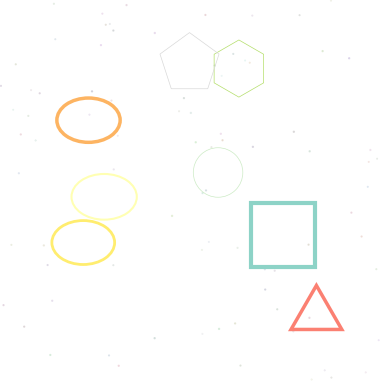[{"shape": "square", "thickness": 3, "radius": 0.42, "center": [0.734, 0.39]}, {"shape": "oval", "thickness": 1.5, "radius": 0.42, "center": [0.271, 0.489]}, {"shape": "triangle", "thickness": 2.5, "radius": 0.38, "center": [0.822, 0.182]}, {"shape": "oval", "thickness": 2.5, "radius": 0.41, "center": [0.23, 0.688]}, {"shape": "hexagon", "thickness": 0.5, "radius": 0.37, "center": [0.62, 0.822]}, {"shape": "pentagon", "thickness": 0.5, "radius": 0.4, "center": [0.492, 0.835]}, {"shape": "circle", "thickness": 0.5, "radius": 0.32, "center": [0.566, 0.552]}, {"shape": "oval", "thickness": 2, "radius": 0.41, "center": [0.216, 0.37]}]